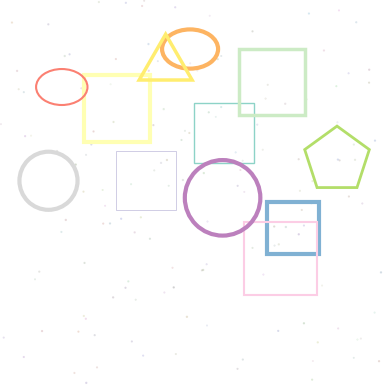[{"shape": "square", "thickness": 1, "radius": 0.39, "center": [0.581, 0.655]}, {"shape": "square", "thickness": 3, "radius": 0.43, "center": [0.304, 0.718]}, {"shape": "square", "thickness": 0.5, "radius": 0.39, "center": [0.379, 0.531]}, {"shape": "oval", "thickness": 1.5, "radius": 0.33, "center": [0.16, 0.774]}, {"shape": "square", "thickness": 3, "radius": 0.34, "center": [0.761, 0.408]}, {"shape": "oval", "thickness": 3, "radius": 0.36, "center": [0.494, 0.873]}, {"shape": "pentagon", "thickness": 2, "radius": 0.44, "center": [0.875, 0.584]}, {"shape": "square", "thickness": 1.5, "radius": 0.47, "center": [0.728, 0.329]}, {"shape": "circle", "thickness": 3, "radius": 0.38, "center": [0.126, 0.53]}, {"shape": "circle", "thickness": 3, "radius": 0.49, "center": [0.578, 0.486]}, {"shape": "square", "thickness": 2.5, "radius": 0.43, "center": [0.706, 0.787]}, {"shape": "triangle", "thickness": 2.5, "radius": 0.4, "center": [0.43, 0.832]}]